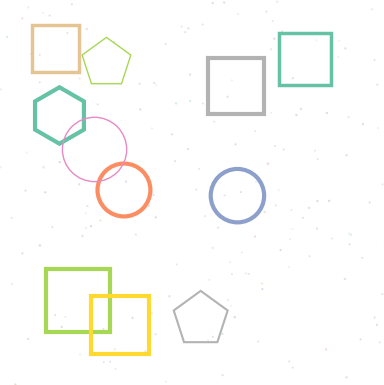[{"shape": "hexagon", "thickness": 3, "radius": 0.37, "center": [0.154, 0.7]}, {"shape": "square", "thickness": 2.5, "radius": 0.34, "center": [0.792, 0.846]}, {"shape": "circle", "thickness": 3, "radius": 0.34, "center": [0.322, 0.507]}, {"shape": "circle", "thickness": 3, "radius": 0.35, "center": [0.617, 0.492]}, {"shape": "circle", "thickness": 1, "radius": 0.42, "center": [0.246, 0.612]}, {"shape": "pentagon", "thickness": 1, "radius": 0.33, "center": [0.277, 0.836]}, {"shape": "square", "thickness": 3, "radius": 0.41, "center": [0.202, 0.22]}, {"shape": "square", "thickness": 3, "radius": 0.38, "center": [0.312, 0.157]}, {"shape": "square", "thickness": 2.5, "radius": 0.31, "center": [0.143, 0.874]}, {"shape": "pentagon", "thickness": 1.5, "radius": 0.37, "center": [0.521, 0.171]}, {"shape": "square", "thickness": 3, "radius": 0.37, "center": [0.613, 0.776]}]